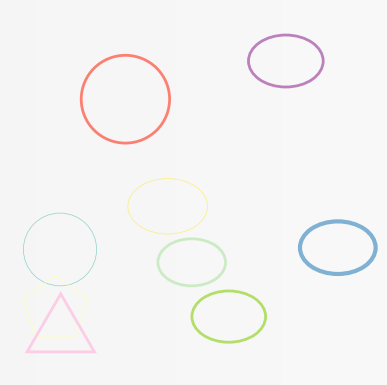[{"shape": "circle", "thickness": 0.5, "radius": 0.47, "center": [0.155, 0.352]}, {"shape": "pentagon", "thickness": 0.5, "radius": 0.43, "center": [0.143, 0.197]}, {"shape": "circle", "thickness": 2, "radius": 0.57, "center": [0.324, 0.742]}, {"shape": "oval", "thickness": 3, "radius": 0.49, "center": [0.872, 0.357]}, {"shape": "oval", "thickness": 2, "radius": 0.48, "center": [0.59, 0.178]}, {"shape": "triangle", "thickness": 2, "radius": 0.5, "center": [0.157, 0.136]}, {"shape": "oval", "thickness": 2, "radius": 0.48, "center": [0.738, 0.842]}, {"shape": "oval", "thickness": 2, "radius": 0.44, "center": [0.495, 0.319]}, {"shape": "oval", "thickness": 0.5, "radius": 0.51, "center": [0.433, 0.464]}]